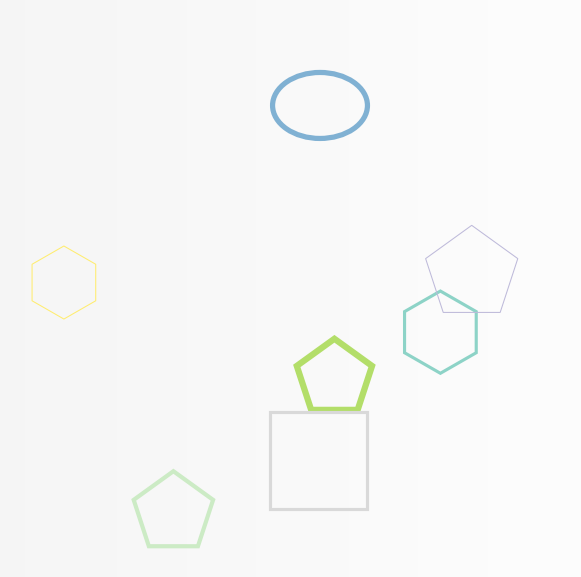[{"shape": "hexagon", "thickness": 1.5, "radius": 0.36, "center": [0.758, 0.424]}, {"shape": "pentagon", "thickness": 0.5, "radius": 0.42, "center": [0.812, 0.526]}, {"shape": "oval", "thickness": 2.5, "radius": 0.41, "center": [0.551, 0.817]}, {"shape": "pentagon", "thickness": 3, "radius": 0.34, "center": [0.575, 0.344]}, {"shape": "square", "thickness": 1.5, "radius": 0.42, "center": [0.548, 0.202]}, {"shape": "pentagon", "thickness": 2, "radius": 0.36, "center": [0.298, 0.111]}, {"shape": "hexagon", "thickness": 0.5, "radius": 0.32, "center": [0.11, 0.51]}]